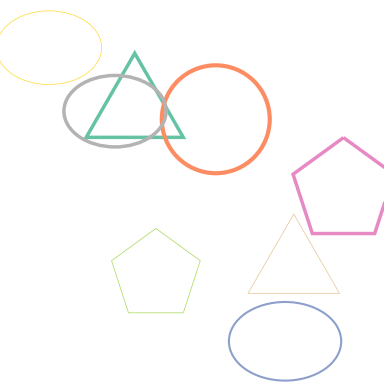[{"shape": "triangle", "thickness": 2.5, "radius": 0.73, "center": [0.35, 0.716]}, {"shape": "circle", "thickness": 3, "radius": 0.7, "center": [0.56, 0.69]}, {"shape": "oval", "thickness": 1.5, "radius": 0.73, "center": [0.74, 0.114]}, {"shape": "pentagon", "thickness": 2.5, "radius": 0.69, "center": [0.892, 0.505]}, {"shape": "pentagon", "thickness": 0.5, "radius": 0.61, "center": [0.405, 0.285]}, {"shape": "oval", "thickness": 0.5, "radius": 0.68, "center": [0.127, 0.876]}, {"shape": "triangle", "thickness": 0.5, "radius": 0.69, "center": [0.763, 0.306]}, {"shape": "oval", "thickness": 2.5, "radius": 0.66, "center": [0.299, 0.711]}]